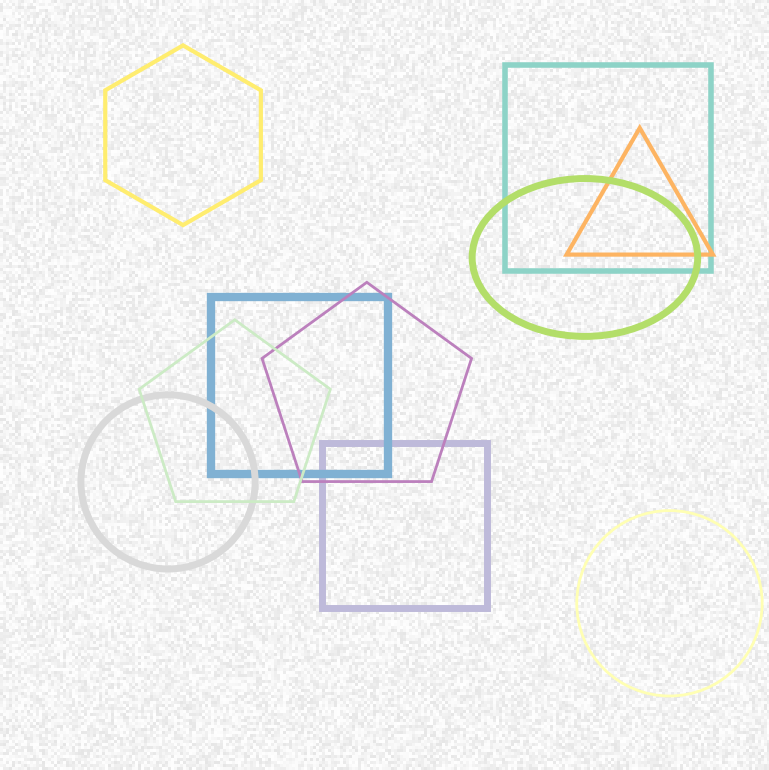[{"shape": "square", "thickness": 2, "radius": 0.67, "center": [0.79, 0.782]}, {"shape": "circle", "thickness": 1, "radius": 0.6, "center": [0.869, 0.216]}, {"shape": "square", "thickness": 2.5, "radius": 0.54, "center": [0.525, 0.317]}, {"shape": "square", "thickness": 3, "radius": 0.58, "center": [0.389, 0.499]}, {"shape": "triangle", "thickness": 1.5, "radius": 0.55, "center": [0.831, 0.724]}, {"shape": "oval", "thickness": 2.5, "radius": 0.73, "center": [0.76, 0.666]}, {"shape": "circle", "thickness": 2.5, "radius": 0.57, "center": [0.218, 0.374]}, {"shape": "pentagon", "thickness": 1, "radius": 0.72, "center": [0.476, 0.49]}, {"shape": "pentagon", "thickness": 1, "radius": 0.65, "center": [0.305, 0.454]}, {"shape": "hexagon", "thickness": 1.5, "radius": 0.58, "center": [0.238, 0.824]}]